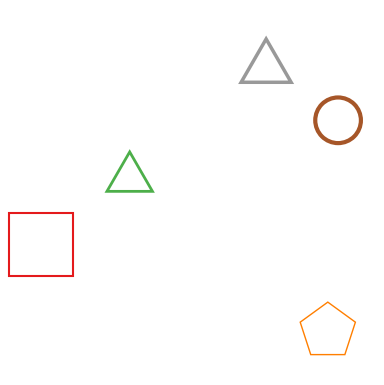[{"shape": "square", "thickness": 1.5, "radius": 0.41, "center": [0.106, 0.366]}, {"shape": "triangle", "thickness": 2, "radius": 0.34, "center": [0.337, 0.537]}, {"shape": "pentagon", "thickness": 1, "radius": 0.38, "center": [0.851, 0.14]}, {"shape": "circle", "thickness": 3, "radius": 0.3, "center": [0.878, 0.688]}, {"shape": "triangle", "thickness": 2.5, "radius": 0.37, "center": [0.691, 0.824]}]